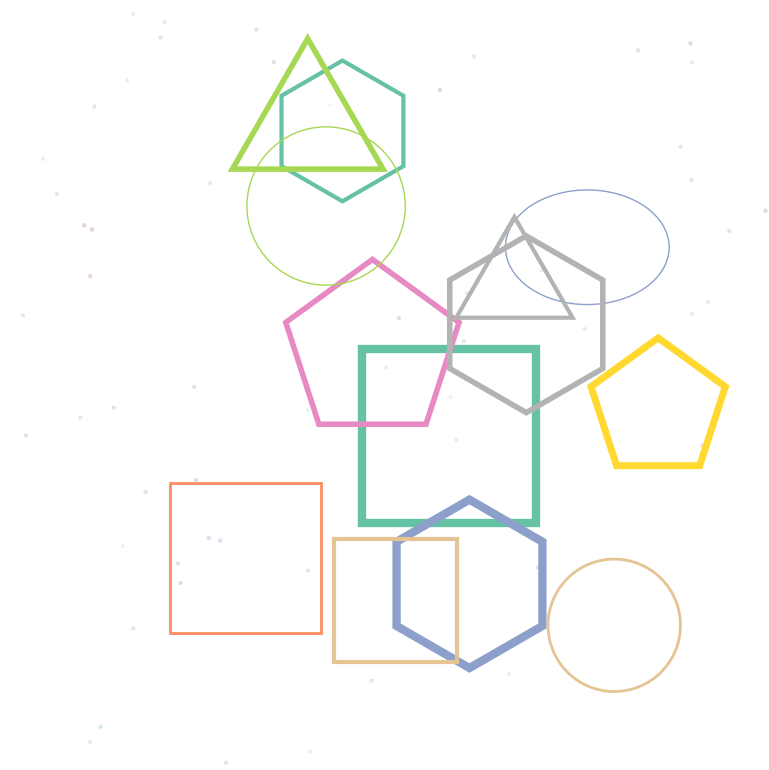[{"shape": "square", "thickness": 3, "radius": 0.57, "center": [0.583, 0.434]}, {"shape": "hexagon", "thickness": 1.5, "radius": 0.46, "center": [0.445, 0.83]}, {"shape": "square", "thickness": 1, "radius": 0.49, "center": [0.319, 0.275]}, {"shape": "oval", "thickness": 0.5, "radius": 0.53, "center": [0.763, 0.679]}, {"shape": "hexagon", "thickness": 3, "radius": 0.55, "center": [0.61, 0.242]}, {"shape": "pentagon", "thickness": 2, "radius": 0.59, "center": [0.484, 0.545]}, {"shape": "triangle", "thickness": 2, "radius": 0.56, "center": [0.4, 0.837]}, {"shape": "circle", "thickness": 0.5, "radius": 0.51, "center": [0.423, 0.732]}, {"shape": "pentagon", "thickness": 2.5, "radius": 0.46, "center": [0.855, 0.469]}, {"shape": "circle", "thickness": 1, "radius": 0.43, "center": [0.798, 0.188]}, {"shape": "square", "thickness": 1.5, "radius": 0.4, "center": [0.514, 0.22]}, {"shape": "triangle", "thickness": 1.5, "radius": 0.44, "center": [0.668, 0.631]}, {"shape": "hexagon", "thickness": 2, "radius": 0.57, "center": [0.683, 0.579]}]